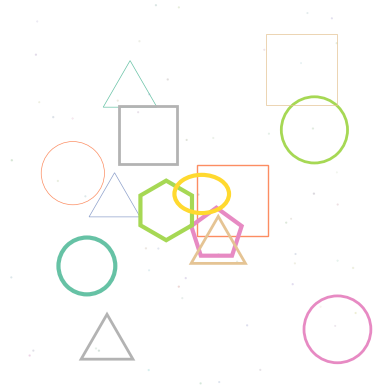[{"shape": "circle", "thickness": 3, "radius": 0.37, "center": [0.226, 0.309]}, {"shape": "triangle", "thickness": 0.5, "radius": 0.4, "center": [0.338, 0.762]}, {"shape": "circle", "thickness": 0.5, "radius": 0.41, "center": [0.189, 0.55]}, {"shape": "square", "thickness": 1, "radius": 0.47, "center": [0.604, 0.479]}, {"shape": "triangle", "thickness": 0.5, "radius": 0.38, "center": [0.298, 0.475]}, {"shape": "pentagon", "thickness": 3, "radius": 0.34, "center": [0.562, 0.392]}, {"shape": "circle", "thickness": 2, "radius": 0.43, "center": [0.876, 0.145]}, {"shape": "hexagon", "thickness": 3, "radius": 0.39, "center": [0.432, 0.453]}, {"shape": "circle", "thickness": 2, "radius": 0.43, "center": [0.817, 0.663]}, {"shape": "oval", "thickness": 3, "radius": 0.35, "center": [0.524, 0.496]}, {"shape": "square", "thickness": 0.5, "radius": 0.46, "center": [0.782, 0.821]}, {"shape": "triangle", "thickness": 2, "radius": 0.41, "center": [0.567, 0.357]}, {"shape": "triangle", "thickness": 2, "radius": 0.39, "center": [0.278, 0.106]}, {"shape": "square", "thickness": 2, "radius": 0.38, "center": [0.383, 0.649]}]